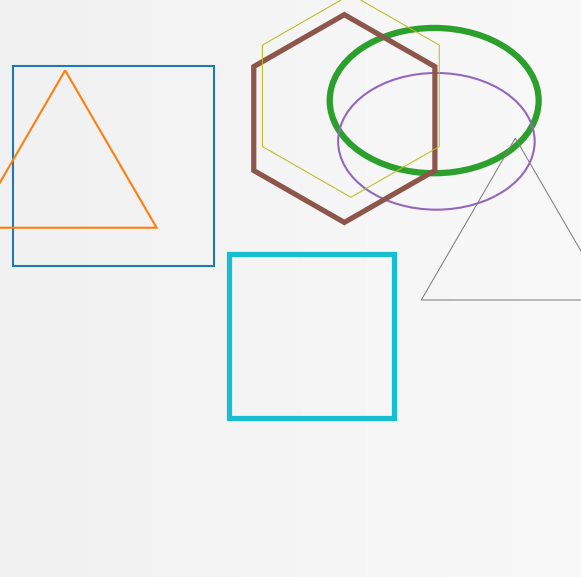[{"shape": "square", "thickness": 1, "radius": 0.87, "center": [0.196, 0.712]}, {"shape": "triangle", "thickness": 1, "radius": 0.91, "center": [0.112, 0.696]}, {"shape": "oval", "thickness": 3, "radius": 0.9, "center": [0.747, 0.825]}, {"shape": "oval", "thickness": 1, "radius": 0.85, "center": [0.751, 0.754]}, {"shape": "hexagon", "thickness": 2.5, "radius": 0.9, "center": [0.592, 0.794]}, {"shape": "triangle", "thickness": 0.5, "radius": 0.93, "center": [0.887, 0.573]}, {"shape": "hexagon", "thickness": 0.5, "radius": 0.88, "center": [0.604, 0.833]}, {"shape": "square", "thickness": 2.5, "radius": 0.71, "center": [0.536, 0.417]}]